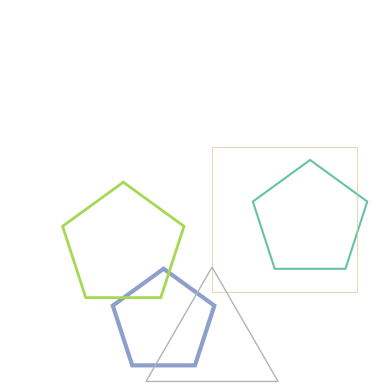[{"shape": "pentagon", "thickness": 1.5, "radius": 0.78, "center": [0.805, 0.428]}, {"shape": "pentagon", "thickness": 3, "radius": 0.69, "center": [0.425, 0.163]}, {"shape": "pentagon", "thickness": 2, "radius": 0.83, "center": [0.32, 0.361]}, {"shape": "square", "thickness": 0.5, "radius": 0.94, "center": [0.739, 0.43]}, {"shape": "triangle", "thickness": 1, "radius": 0.99, "center": [0.551, 0.108]}]